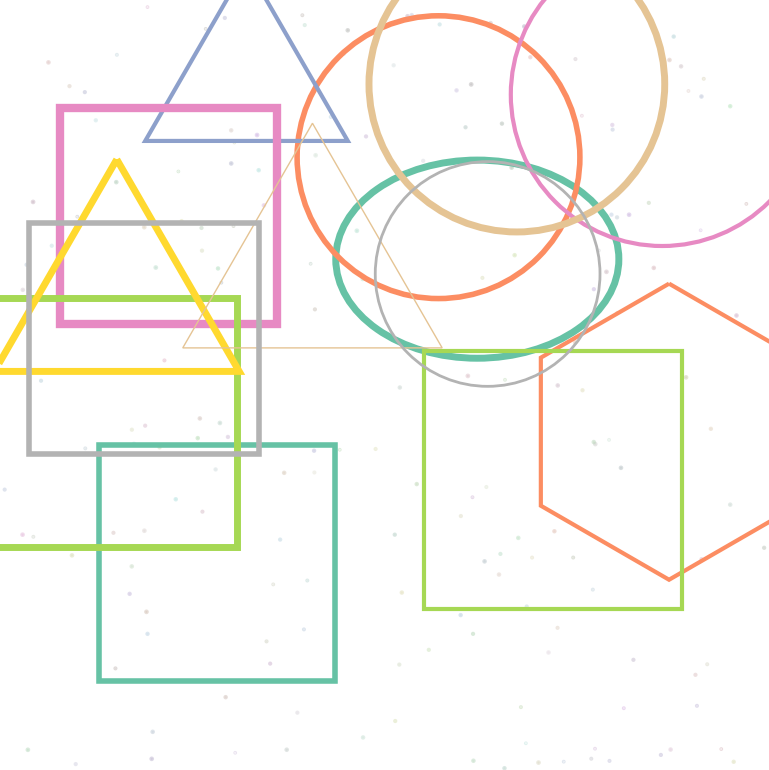[{"shape": "oval", "thickness": 2.5, "radius": 0.92, "center": [0.62, 0.663]}, {"shape": "square", "thickness": 2, "radius": 0.76, "center": [0.282, 0.269]}, {"shape": "circle", "thickness": 2, "radius": 0.92, "center": [0.569, 0.796]}, {"shape": "hexagon", "thickness": 1.5, "radius": 0.96, "center": [0.869, 0.439]}, {"shape": "triangle", "thickness": 1.5, "radius": 0.76, "center": [0.32, 0.893]}, {"shape": "square", "thickness": 3, "radius": 0.7, "center": [0.219, 0.72]}, {"shape": "circle", "thickness": 1.5, "radius": 0.98, "center": [0.86, 0.877]}, {"shape": "square", "thickness": 2.5, "radius": 0.81, "center": [0.146, 0.451]}, {"shape": "square", "thickness": 1.5, "radius": 0.84, "center": [0.718, 0.377]}, {"shape": "triangle", "thickness": 2.5, "radius": 0.92, "center": [0.152, 0.609]}, {"shape": "circle", "thickness": 2.5, "radius": 0.96, "center": [0.671, 0.891]}, {"shape": "triangle", "thickness": 0.5, "radius": 0.97, "center": [0.406, 0.645]}, {"shape": "circle", "thickness": 1, "radius": 0.73, "center": [0.633, 0.644]}, {"shape": "square", "thickness": 2, "radius": 0.75, "center": [0.187, 0.56]}]